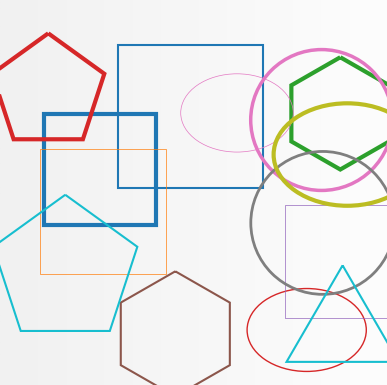[{"shape": "square", "thickness": 3, "radius": 0.72, "center": [0.259, 0.56]}, {"shape": "square", "thickness": 1.5, "radius": 0.93, "center": [0.491, 0.698]}, {"shape": "square", "thickness": 0.5, "radius": 0.82, "center": [0.266, 0.451]}, {"shape": "hexagon", "thickness": 3, "radius": 0.73, "center": [0.878, 0.706]}, {"shape": "oval", "thickness": 1, "radius": 0.77, "center": [0.791, 0.143]}, {"shape": "pentagon", "thickness": 3, "radius": 0.76, "center": [0.125, 0.761]}, {"shape": "square", "thickness": 0.5, "radius": 0.74, "center": [0.883, 0.321]}, {"shape": "hexagon", "thickness": 1.5, "radius": 0.81, "center": [0.452, 0.133]}, {"shape": "circle", "thickness": 2.5, "radius": 0.91, "center": [0.83, 0.688]}, {"shape": "oval", "thickness": 0.5, "radius": 0.73, "center": [0.612, 0.707]}, {"shape": "circle", "thickness": 2, "radius": 0.93, "center": [0.833, 0.421]}, {"shape": "oval", "thickness": 3, "radius": 0.95, "center": [0.896, 0.599]}, {"shape": "triangle", "thickness": 1.5, "radius": 0.84, "center": [0.884, 0.144]}, {"shape": "pentagon", "thickness": 1.5, "radius": 0.98, "center": [0.168, 0.299]}]